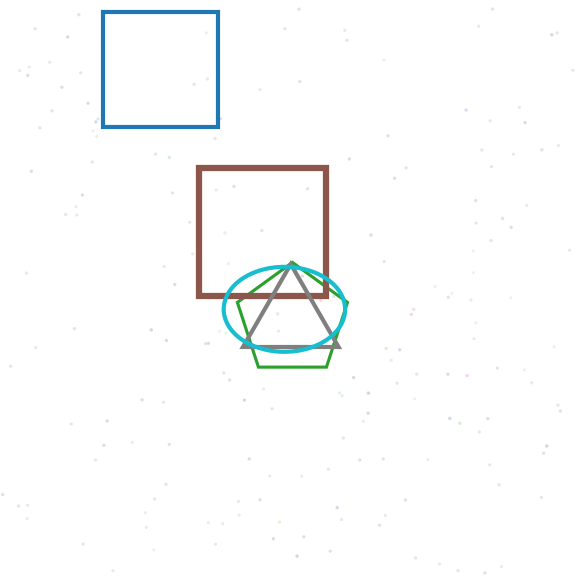[{"shape": "square", "thickness": 2, "radius": 0.5, "center": [0.277, 0.879]}, {"shape": "pentagon", "thickness": 1.5, "radius": 0.5, "center": [0.506, 0.445]}, {"shape": "square", "thickness": 3, "radius": 0.55, "center": [0.455, 0.598]}, {"shape": "triangle", "thickness": 2, "radius": 0.48, "center": [0.503, 0.446]}, {"shape": "oval", "thickness": 2, "radius": 0.53, "center": [0.492, 0.464]}]